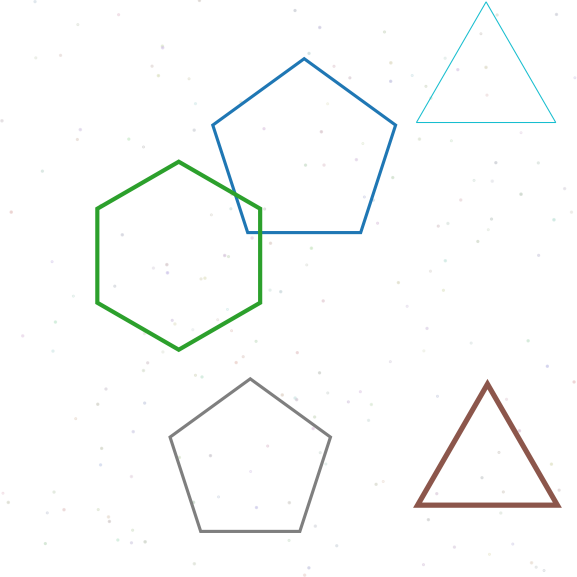[{"shape": "pentagon", "thickness": 1.5, "radius": 0.83, "center": [0.527, 0.731]}, {"shape": "hexagon", "thickness": 2, "radius": 0.81, "center": [0.31, 0.556]}, {"shape": "triangle", "thickness": 2.5, "radius": 0.7, "center": [0.844, 0.194]}, {"shape": "pentagon", "thickness": 1.5, "radius": 0.73, "center": [0.433, 0.197]}, {"shape": "triangle", "thickness": 0.5, "radius": 0.7, "center": [0.842, 0.857]}]